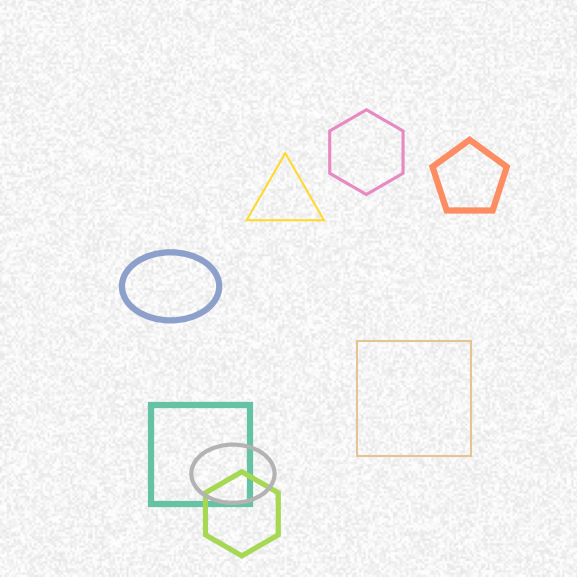[{"shape": "square", "thickness": 3, "radius": 0.43, "center": [0.347, 0.212]}, {"shape": "pentagon", "thickness": 3, "radius": 0.34, "center": [0.813, 0.689]}, {"shape": "oval", "thickness": 3, "radius": 0.42, "center": [0.295, 0.503]}, {"shape": "hexagon", "thickness": 1.5, "radius": 0.37, "center": [0.634, 0.736]}, {"shape": "hexagon", "thickness": 2.5, "radius": 0.36, "center": [0.419, 0.109]}, {"shape": "triangle", "thickness": 1, "radius": 0.39, "center": [0.494, 0.656]}, {"shape": "square", "thickness": 1, "radius": 0.5, "center": [0.717, 0.309]}, {"shape": "oval", "thickness": 2, "radius": 0.36, "center": [0.403, 0.179]}]